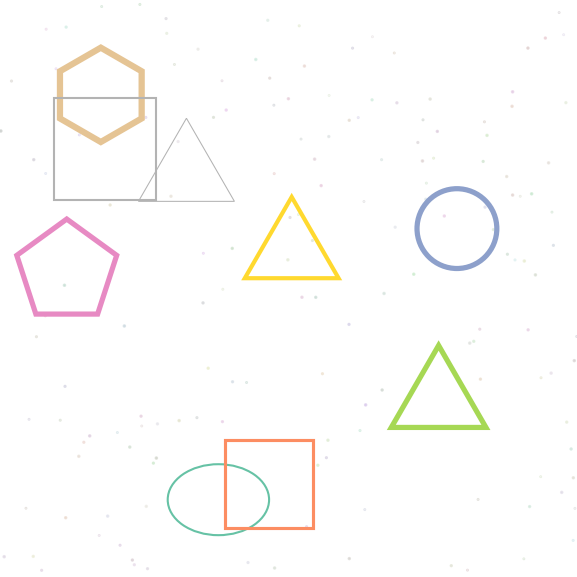[{"shape": "oval", "thickness": 1, "radius": 0.44, "center": [0.378, 0.134]}, {"shape": "square", "thickness": 1.5, "radius": 0.38, "center": [0.465, 0.161]}, {"shape": "circle", "thickness": 2.5, "radius": 0.35, "center": [0.791, 0.603]}, {"shape": "pentagon", "thickness": 2.5, "radius": 0.45, "center": [0.116, 0.529]}, {"shape": "triangle", "thickness": 2.5, "radius": 0.47, "center": [0.76, 0.306]}, {"shape": "triangle", "thickness": 2, "radius": 0.47, "center": [0.505, 0.564]}, {"shape": "hexagon", "thickness": 3, "radius": 0.41, "center": [0.175, 0.835]}, {"shape": "square", "thickness": 1, "radius": 0.44, "center": [0.182, 0.741]}, {"shape": "triangle", "thickness": 0.5, "radius": 0.48, "center": [0.323, 0.698]}]